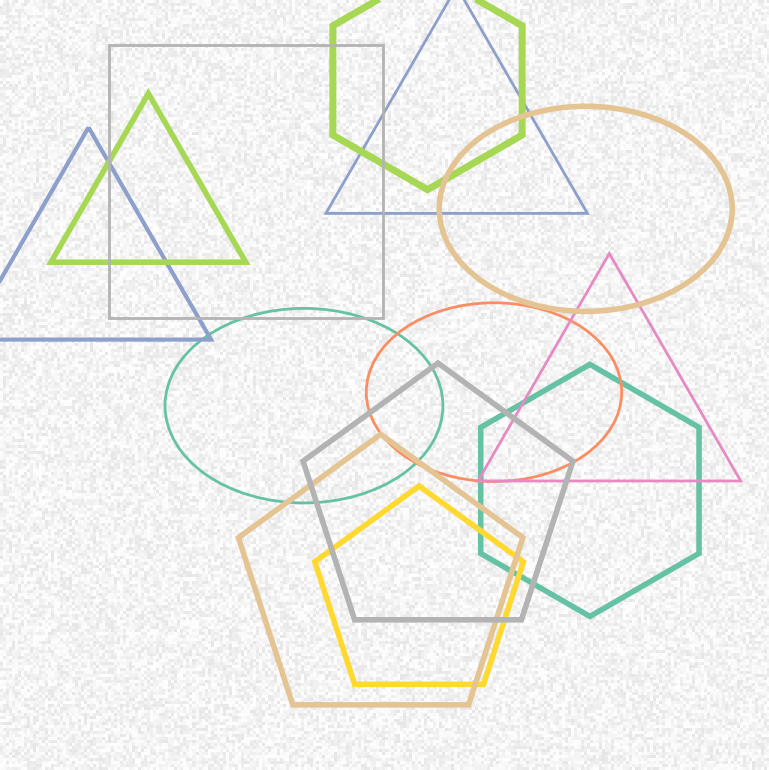[{"shape": "oval", "thickness": 1, "radius": 0.9, "center": [0.395, 0.473]}, {"shape": "hexagon", "thickness": 2, "radius": 0.82, "center": [0.766, 0.363]}, {"shape": "oval", "thickness": 1, "radius": 0.83, "center": [0.642, 0.491]}, {"shape": "triangle", "thickness": 1.5, "radius": 0.92, "center": [0.115, 0.651]}, {"shape": "triangle", "thickness": 1, "radius": 0.98, "center": [0.593, 0.821]}, {"shape": "triangle", "thickness": 1, "radius": 0.98, "center": [0.791, 0.474]}, {"shape": "triangle", "thickness": 2, "radius": 0.73, "center": [0.193, 0.733]}, {"shape": "hexagon", "thickness": 2.5, "radius": 0.71, "center": [0.555, 0.896]}, {"shape": "pentagon", "thickness": 2, "radius": 0.71, "center": [0.544, 0.226]}, {"shape": "oval", "thickness": 2, "radius": 0.95, "center": [0.761, 0.729]}, {"shape": "pentagon", "thickness": 2, "radius": 0.97, "center": [0.494, 0.242]}, {"shape": "square", "thickness": 1, "radius": 0.89, "center": [0.319, 0.764]}, {"shape": "pentagon", "thickness": 2, "radius": 0.92, "center": [0.569, 0.344]}]